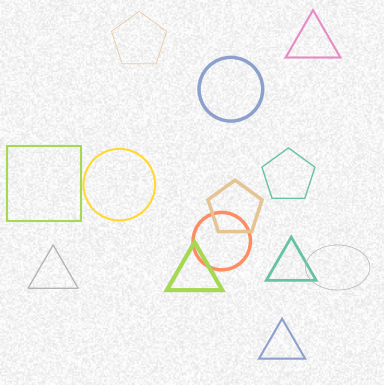[{"shape": "pentagon", "thickness": 1, "radius": 0.36, "center": [0.749, 0.543]}, {"shape": "triangle", "thickness": 2, "radius": 0.37, "center": [0.757, 0.309]}, {"shape": "circle", "thickness": 2.5, "radius": 0.37, "center": [0.576, 0.374]}, {"shape": "triangle", "thickness": 1.5, "radius": 0.35, "center": [0.733, 0.103]}, {"shape": "circle", "thickness": 2.5, "radius": 0.41, "center": [0.6, 0.768]}, {"shape": "triangle", "thickness": 1.5, "radius": 0.41, "center": [0.813, 0.892]}, {"shape": "square", "thickness": 1.5, "radius": 0.48, "center": [0.114, 0.523]}, {"shape": "triangle", "thickness": 3, "radius": 0.42, "center": [0.505, 0.288]}, {"shape": "circle", "thickness": 1.5, "radius": 0.47, "center": [0.31, 0.52]}, {"shape": "pentagon", "thickness": 0.5, "radius": 0.38, "center": [0.361, 0.895]}, {"shape": "pentagon", "thickness": 2.5, "radius": 0.37, "center": [0.61, 0.458]}, {"shape": "oval", "thickness": 0.5, "radius": 0.42, "center": [0.877, 0.305]}, {"shape": "triangle", "thickness": 1, "radius": 0.38, "center": [0.138, 0.289]}]